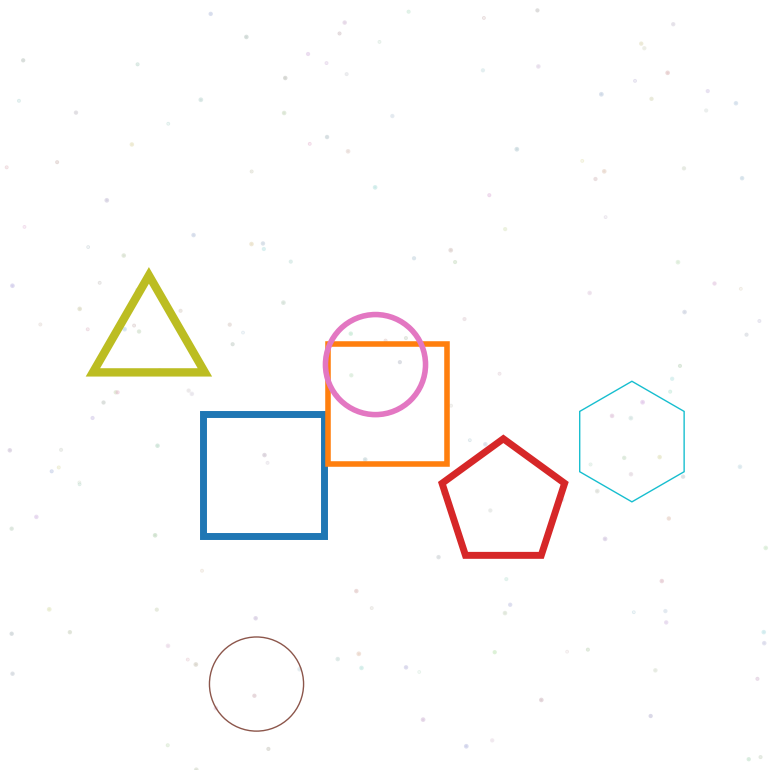[{"shape": "square", "thickness": 2.5, "radius": 0.39, "center": [0.342, 0.383]}, {"shape": "square", "thickness": 2, "radius": 0.39, "center": [0.503, 0.476]}, {"shape": "pentagon", "thickness": 2.5, "radius": 0.42, "center": [0.654, 0.346]}, {"shape": "circle", "thickness": 0.5, "radius": 0.31, "center": [0.333, 0.112]}, {"shape": "circle", "thickness": 2, "radius": 0.32, "center": [0.488, 0.527]}, {"shape": "triangle", "thickness": 3, "radius": 0.42, "center": [0.193, 0.558]}, {"shape": "hexagon", "thickness": 0.5, "radius": 0.39, "center": [0.821, 0.427]}]